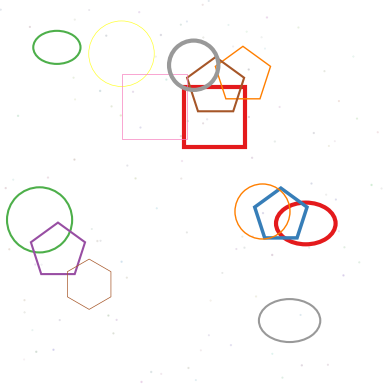[{"shape": "square", "thickness": 3, "radius": 0.39, "center": [0.556, 0.696]}, {"shape": "oval", "thickness": 3, "radius": 0.39, "center": [0.794, 0.42]}, {"shape": "pentagon", "thickness": 2.5, "radius": 0.36, "center": [0.73, 0.44]}, {"shape": "circle", "thickness": 1.5, "radius": 0.42, "center": [0.103, 0.429]}, {"shape": "oval", "thickness": 1.5, "radius": 0.31, "center": [0.148, 0.877]}, {"shape": "pentagon", "thickness": 1.5, "radius": 0.37, "center": [0.151, 0.348]}, {"shape": "circle", "thickness": 1, "radius": 0.36, "center": [0.682, 0.451]}, {"shape": "pentagon", "thickness": 1, "radius": 0.38, "center": [0.631, 0.804]}, {"shape": "circle", "thickness": 0.5, "radius": 0.43, "center": [0.316, 0.861]}, {"shape": "pentagon", "thickness": 1.5, "radius": 0.39, "center": [0.56, 0.774]}, {"shape": "hexagon", "thickness": 0.5, "radius": 0.33, "center": [0.232, 0.262]}, {"shape": "square", "thickness": 0.5, "radius": 0.42, "center": [0.402, 0.724]}, {"shape": "circle", "thickness": 3, "radius": 0.32, "center": [0.503, 0.831]}, {"shape": "oval", "thickness": 1.5, "radius": 0.4, "center": [0.752, 0.167]}]